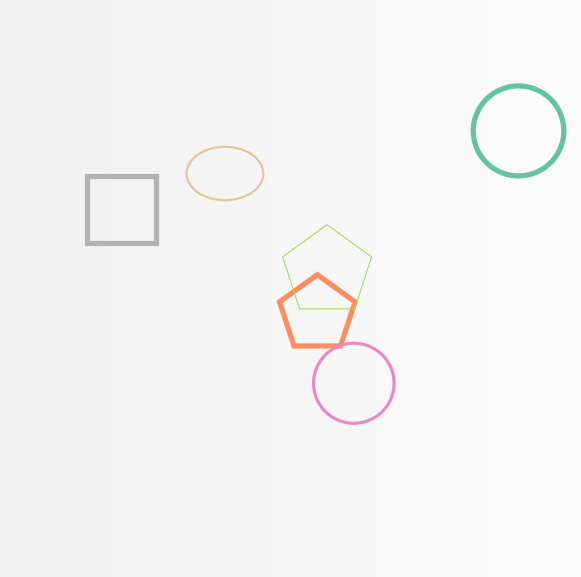[{"shape": "circle", "thickness": 2.5, "radius": 0.39, "center": [0.892, 0.772]}, {"shape": "pentagon", "thickness": 2.5, "radius": 0.34, "center": [0.546, 0.455]}, {"shape": "circle", "thickness": 1.5, "radius": 0.35, "center": [0.609, 0.335]}, {"shape": "pentagon", "thickness": 0.5, "radius": 0.4, "center": [0.563, 0.529]}, {"shape": "oval", "thickness": 1, "radius": 0.33, "center": [0.387, 0.699]}, {"shape": "square", "thickness": 2.5, "radius": 0.29, "center": [0.209, 0.636]}]